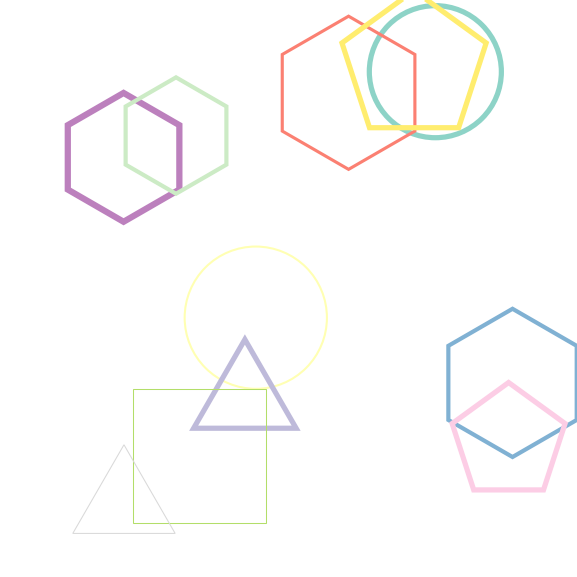[{"shape": "circle", "thickness": 2.5, "radius": 0.57, "center": [0.754, 0.875]}, {"shape": "circle", "thickness": 1, "radius": 0.62, "center": [0.443, 0.449]}, {"shape": "triangle", "thickness": 2.5, "radius": 0.51, "center": [0.424, 0.309]}, {"shape": "hexagon", "thickness": 1.5, "radius": 0.66, "center": [0.604, 0.838]}, {"shape": "hexagon", "thickness": 2, "radius": 0.64, "center": [0.888, 0.336]}, {"shape": "square", "thickness": 0.5, "radius": 0.58, "center": [0.345, 0.21]}, {"shape": "pentagon", "thickness": 2.5, "radius": 0.51, "center": [0.881, 0.234]}, {"shape": "triangle", "thickness": 0.5, "radius": 0.51, "center": [0.215, 0.127]}, {"shape": "hexagon", "thickness": 3, "radius": 0.56, "center": [0.214, 0.727]}, {"shape": "hexagon", "thickness": 2, "radius": 0.5, "center": [0.305, 0.764]}, {"shape": "pentagon", "thickness": 2.5, "radius": 0.66, "center": [0.717, 0.884]}]